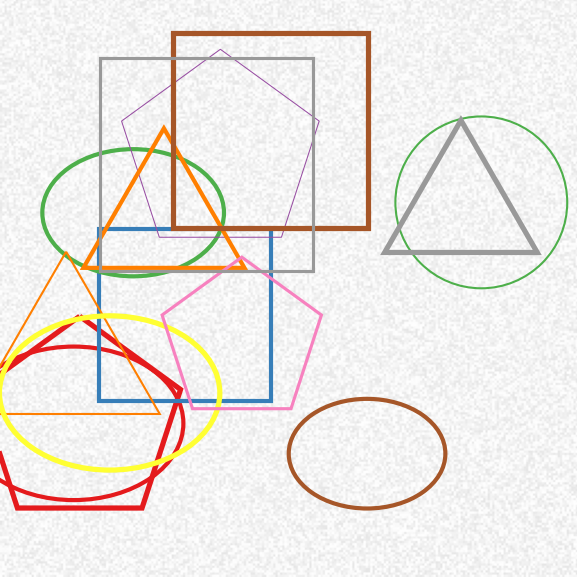[{"shape": "oval", "thickness": 2, "radius": 0.95, "center": [0.128, 0.266]}, {"shape": "pentagon", "thickness": 2.5, "radius": 0.92, "center": [0.138, 0.268]}, {"shape": "square", "thickness": 2, "radius": 0.74, "center": [0.321, 0.454]}, {"shape": "circle", "thickness": 1, "radius": 0.74, "center": [0.833, 0.649]}, {"shape": "oval", "thickness": 2, "radius": 0.79, "center": [0.231, 0.631]}, {"shape": "pentagon", "thickness": 0.5, "radius": 0.9, "center": [0.382, 0.734]}, {"shape": "triangle", "thickness": 1, "radius": 0.94, "center": [0.114, 0.376]}, {"shape": "triangle", "thickness": 2, "radius": 0.81, "center": [0.284, 0.616]}, {"shape": "oval", "thickness": 2.5, "radius": 0.95, "center": [0.19, 0.319]}, {"shape": "oval", "thickness": 2, "radius": 0.68, "center": [0.636, 0.214]}, {"shape": "square", "thickness": 2.5, "radius": 0.84, "center": [0.469, 0.772]}, {"shape": "pentagon", "thickness": 1.5, "radius": 0.73, "center": [0.419, 0.409]}, {"shape": "triangle", "thickness": 2.5, "radius": 0.76, "center": [0.798, 0.638]}, {"shape": "square", "thickness": 1.5, "radius": 0.92, "center": [0.357, 0.715]}]